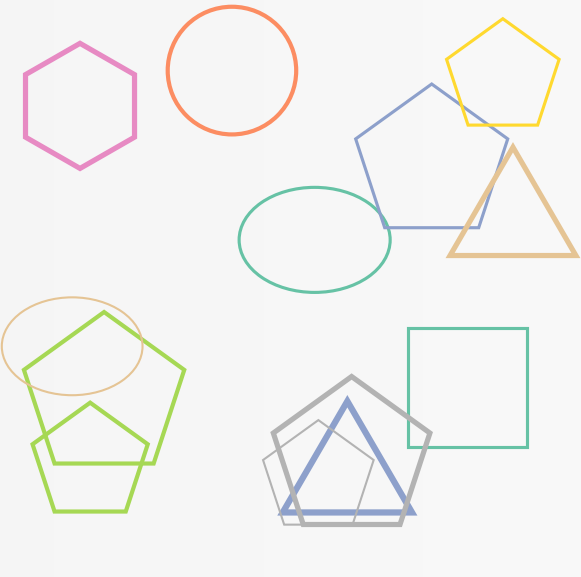[{"shape": "oval", "thickness": 1.5, "radius": 0.65, "center": [0.541, 0.584]}, {"shape": "square", "thickness": 1.5, "radius": 0.52, "center": [0.804, 0.328]}, {"shape": "circle", "thickness": 2, "radius": 0.55, "center": [0.399, 0.877]}, {"shape": "triangle", "thickness": 3, "radius": 0.64, "center": [0.598, 0.176]}, {"shape": "pentagon", "thickness": 1.5, "radius": 0.69, "center": [0.743, 0.716]}, {"shape": "hexagon", "thickness": 2.5, "radius": 0.54, "center": [0.138, 0.816]}, {"shape": "pentagon", "thickness": 2, "radius": 0.73, "center": [0.179, 0.314]}, {"shape": "pentagon", "thickness": 2, "radius": 0.52, "center": [0.155, 0.198]}, {"shape": "pentagon", "thickness": 1.5, "radius": 0.51, "center": [0.865, 0.865]}, {"shape": "triangle", "thickness": 2.5, "radius": 0.62, "center": [0.883, 0.619]}, {"shape": "oval", "thickness": 1, "radius": 0.61, "center": [0.124, 0.4]}, {"shape": "pentagon", "thickness": 1, "radius": 0.5, "center": [0.548, 0.172]}, {"shape": "pentagon", "thickness": 2.5, "radius": 0.71, "center": [0.605, 0.206]}]